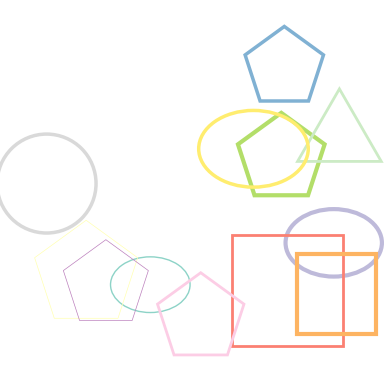[{"shape": "oval", "thickness": 1, "radius": 0.52, "center": [0.39, 0.261]}, {"shape": "pentagon", "thickness": 0.5, "radius": 0.7, "center": [0.224, 0.287]}, {"shape": "oval", "thickness": 3, "radius": 0.63, "center": [0.867, 0.369]}, {"shape": "square", "thickness": 2, "radius": 0.72, "center": [0.747, 0.246]}, {"shape": "pentagon", "thickness": 2.5, "radius": 0.53, "center": [0.738, 0.824]}, {"shape": "square", "thickness": 3, "radius": 0.52, "center": [0.874, 0.237]}, {"shape": "pentagon", "thickness": 3, "radius": 0.59, "center": [0.731, 0.589]}, {"shape": "pentagon", "thickness": 2, "radius": 0.59, "center": [0.521, 0.174]}, {"shape": "circle", "thickness": 2.5, "radius": 0.64, "center": [0.121, 0.523]}, {"shape": "pentagon", "thickness": 0.5, "radius": 0.58, "center": [0.275, 0.261]}, {"shape": "triangle", "thickness": 2, "radius": 0.63, "center": [0.882, 0.644]}, {"shape": "oval", "thickness": 2.5, "radius": 0.71, "center": [0.658, 0.614]}]